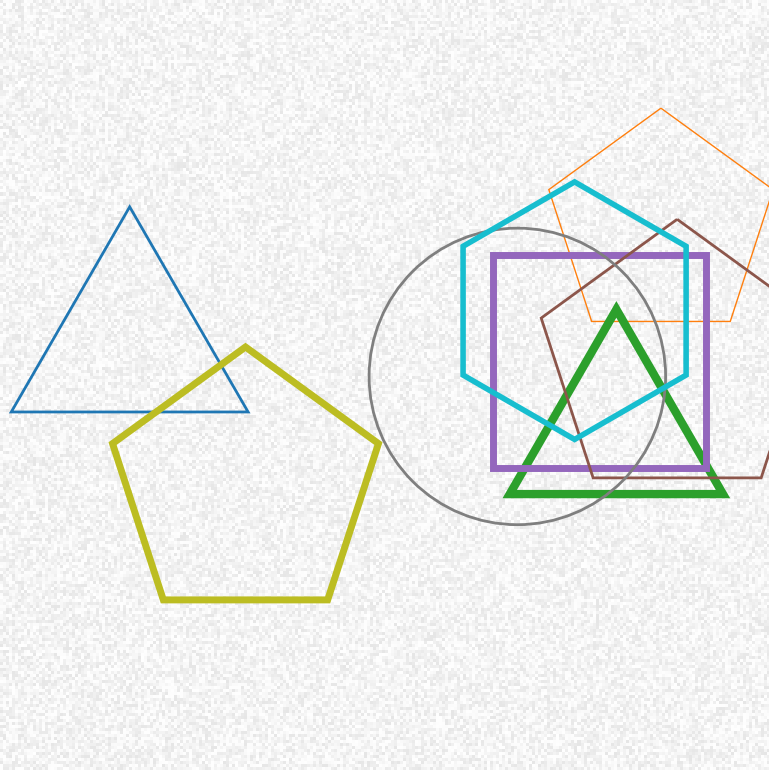[{"shape": "triangle", "thickness": 1, "radius": 0.89, "center": [0.168, 0.554]}, {"shape": "pentagon", "thickness": 0.5, "radius": 0.77, "center": [0.858, 0.706]}, {"shape": "triangle", "thickness": 3, "radius": 0.8, "center": [0.8, 0.438]}, {"shape": "square", "thickness": 2.5, "radius": 0.69, "center": [0.779, 0.531]}, {"shape": "pentagon", "thickness": 1, "radius": 0.93, "center": [0.879, 0.53]}, {"shape": "circle", "thickness": 1, "radius": 0.96, "center": [0.672, 0.511]}, {"shape": "pentagon", "thickness": 2.5, "radius": 0.91, "center": [0.319, 0.368]}, {"shape": "hexagon", "thickness": 2, "radius": 0.84, "center": [0.746, 0.597]}]